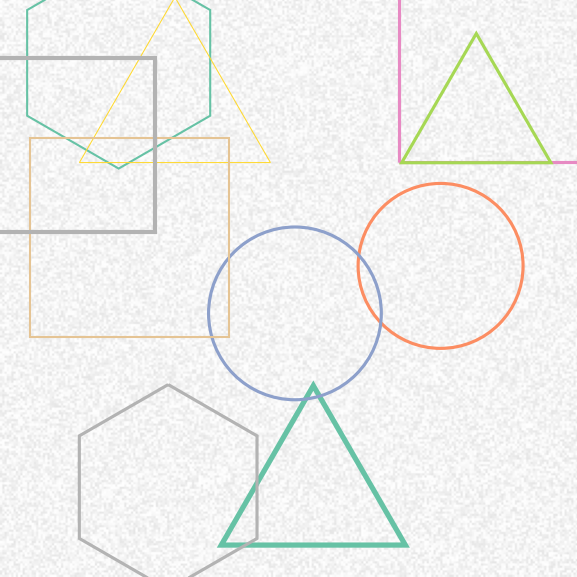[{"shape": "hexagon", "thickness": 1, "radius": 0.92, "center": [0.205, 0.89]}, {"shape": "triangle", "thickness": 2.5, "radius": 0.92, "center": [0.543, 0.147]}, {"shape": "circle", "thickness": 1.5, "radius": 0.71, "center": [0.763, 0.539]}, {"shape": "circle", "thickness": 1.5, "radius": 0.75, "center": [0.511, 0.456]}, {"shape": "square", "thickness": 1.5, "radius": 0.85, "center": [0.86, 0.889]}, {"shape": "triangle", "thickness": 1.5, "radius": 0.75, "center": [0.825, 0.792]}, {"shape": "triangle", "thickness": 0.5, "radius": 0.95, "center": [0.303, 0.813]}, {"shape": "square", "thickness": 1, "radius": 0.86, "center": [0.224, 0.588]}, {"shape": "square", "thickness": 2, "radius": 0.76, "center": [0.117, 0.748]}, {"shape": "hexagon", "thickness": 1.5, "radius": 0.89, "center": [0.291, 0.156]}]